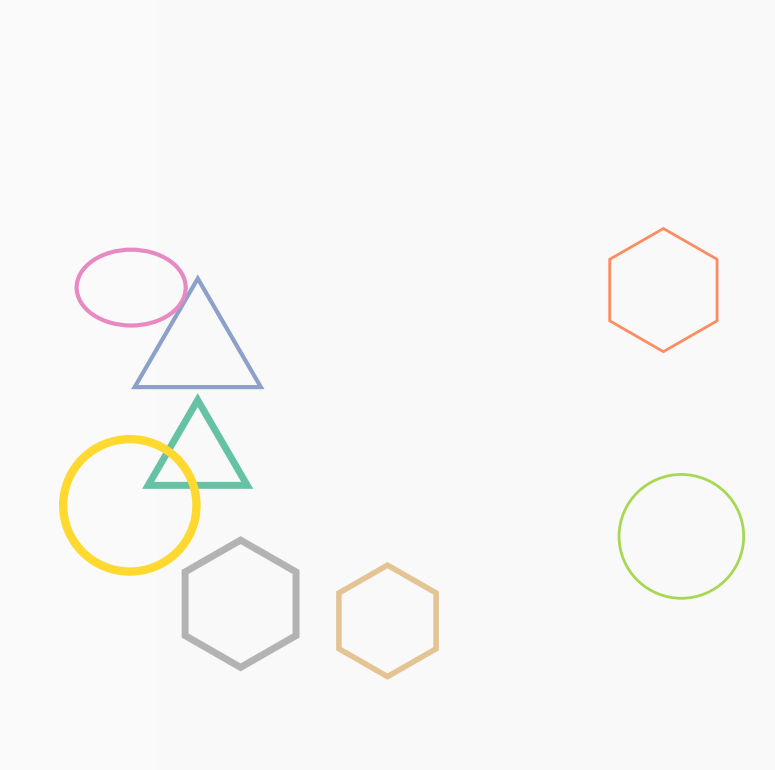[{"shape": "triangle", "thickness": 2.5, "radius": 0.37, "center": [0.255, 0.407]}, {"shape": "hexagon", "thickness": 1, "radius": 0.4, "center": [0.856, 0.623]}, {"shape": "triangle", "thickness": 1.5, "radius": 0.47, "center": [0.255, 0.544]}, {"shape": "oval", "thickness": 1.5, "radius": 0.35, "center": [0.169, 0.627]}, {"shape": "circle", "thickness": 1, "radius": 0.4, "center": [0.879, 0.303]}, {"shape": "circle", "thickness": 3, "radius": 0.43, "center": [0.167, 0.344]}, {"shape": "hexagon", "thickness": 2, "radius": 0.36, "center": [0.5, 0.194]}, {"shape": "hexagon", "thickness": 2.5, "radius": 0.41, "center": [0.31, 0.216]}]